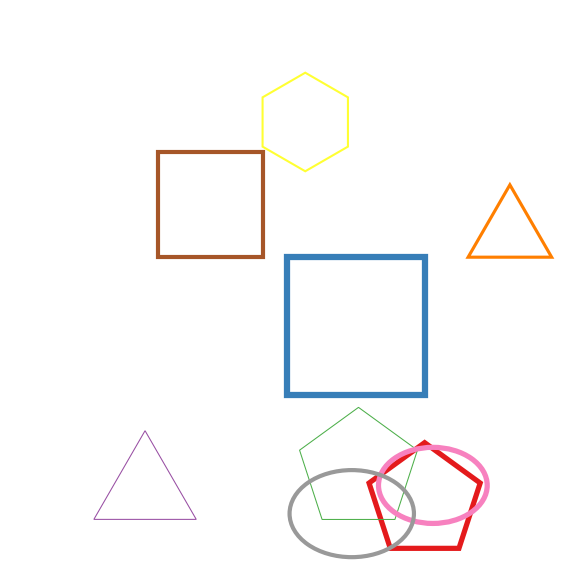[{"shape": "pentagon", "thickness": 2.5, "radius": 0.51, "center": [0.735, 0.131]}, {"shape": "square", "thickness": 3, "radius": 0.59, "center": [0.617, 0.435]}, {"shape": "pentagon", "thickness": 0.5, "radius": 0.54, "center": [0.621, 0.186]}, {"shape": "triangle", "thickness": 0.5, "radius": 0.51, "center": [0.251, 0.151]}, {"shape": "triangle", "thickness": 1.5, "radius": 0.42, "center": [0.883, 0.596]}, {"shape": "hexagon", "thickness": 1, "radius": 0.43, "center": [0.529, 0.788]}, {"shape": "square", "thickness": 2, "radius": 0.45, "center": [0.364, 0.646]}, {"shape": "oval", "thickness": 2.5, "radius": 0.47, "center": [0.75, 0.159]}, {"shape": "oval", "thickness": 2, "radius": 0.54, "center": [0.609, 0.11]}]